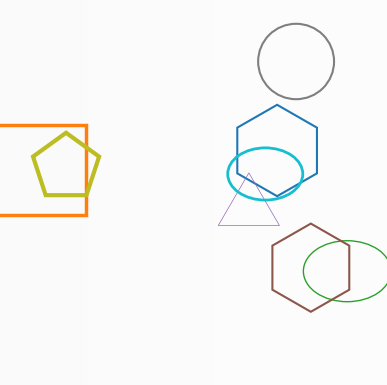[{"shape": "hexagon", "thickness": 1.5, "radius": 0.59, "center": [0.715, 0.609]}, {"shape": "square", "thickness": 2.5, "radius": 0.58, "center": [0.104, 0.558]}, {"shape": "oval", "thickness": 1, "radius": 0.57, "center": [0.896, 0.296]}, {"shape": "triangle", "thickness": 0.5, "radius": 0.46, "center": [0.642, 0.46]}, {"shape": "hexagon", "thickness": 1.5, "radius": 0.57, "center": [0.802, 0.305]}, {"shape": "circle", "thickness": 1.5, "radius": 0.49, "center": [0.764, 0.84]}, {"shape": "pentagon", "thickness": 3, "radius": 0.45, "center": [0.17, 0.566]}, {"shape": "oval", "thickness": 2, "radius": 0.48, "center": [0.685, 0.548]}]